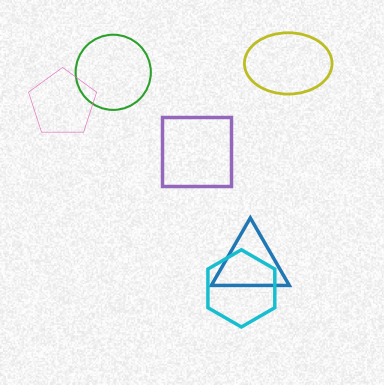[{"shape": "triangle", "thickness": 2.5, "radius": 0.58, "center": [0.65, 0.317]}, {"shape": "circle", "thickness": 1.5, "radius": 0.49, "center": [0.294, 0.812]}, {"shape": "square", "thickness": 2.5, "radius": 0.45, "center": [0.511, 0.606]}, {"shape": "pentagon", "thickness": 0.5, "radius": 0.47, "center": [0.163, 0.732]}, {"shape": "oval", "thickness": 2, "radius": 0.57, "center": [0.749, 0.835]}, {"shape": "hexagon", "thickness": 2.5, "radius": 0.5, "center": [0.627, 0.251]}]